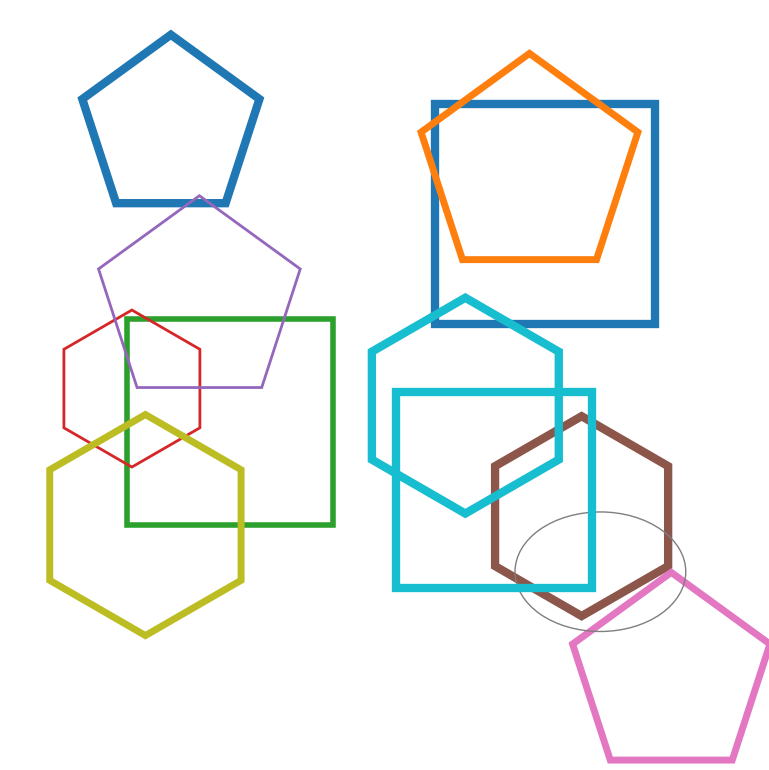[{"shape": "pentagon", "thickness": 3, "radius": 0.6, "center": [0.222, 0.834]}, {"shape": "square", "thickness": 3, "radius": 0.71, "center": [0.707, 0.722]}, {"shape": "pentagon", "thickness": 2.5, "radius": 0.74, "center": [0.688, 0.783]}, {"shape": "square", "thickness": 2, "radius": 0.67, "center": [0.299, 0.452]}, {"shape": "hexagon", "thickness": 1, "radius": 0.51, "center": [0.171, 0.495]}, {"shape": "pentagon", "thickness": 1, "radius": 0.69, "center": [0.259, 0.608]}, {"shape": "hexagon", "thickness": 3, "radius": 0.65, "center": [0.755, 0.33]}, {"shape": "pentagon", "thickness": 2.5, "radius": 0.67, "center": [0.872, 0.122]}, {"shape": "oval", "thickness": 0.5, "radius": 0.55, "center": [0.78, 0.258]}, {"shape": "hexagon", "thickness": 2.5, "radius": 0.72, "center": [0.189, 0.318]}, {"shape": "hexagon", "thickness": 3, "radius": 0.7, "center": [0.604, 0.473]}, {"shape": "square", "thickness": 3, "radius": 0.64, "center": [0.641, 0.364]}]